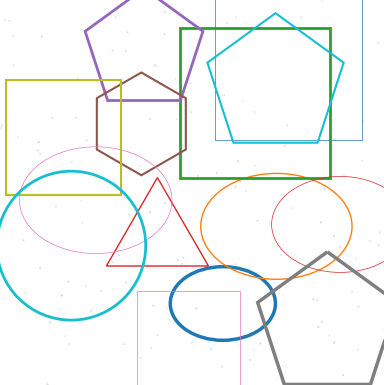[{"shape": "oval", "thickness": 2.5, "radius": 0.68, "center": [0.579, 0.212]}, {"shape": "square", "thickness": 0.5, "radius": 0.96, "center": [0.749, 0.829]}, {"shape": "oval", "thickness": 1, "radius": 0.98, "center": [0.718, 0.412]}, {"shape": "square", "thickness": 2, "radius": 0.97, "center": [0.663, 0.733]}, {"shape": "triangle", "thickness": 1, "radius": 0.77, "center": [0.409, 0.386]}, {"shape": "oval", "thickness": 0.5, "radius": 0.89, "center": [0.884, 0.417]}, {"shape": "pentagon", "thickness": 2, "radius": 0.8, "center": [0.374, 0.869]}, {"shape": "hexagon", "thickness": 1.5, "radius": 0.67, "center": [0.367, 0.678]}, {"shape": "square", "thickness": 0.5, "radius": 0.67, "center": [0.49, 0.11]}, {"shape": "oval", "thickness": 0.5, "radius": 0.99, "center": [0.249, 0.48]}, {"shape": "pentagon", "thickness": 2.5, "radius": 0.95, "center": [0.85, 0.155]}, {"shape": "square", "thickness": 1.5, "radius": 0.74, "center": [0.165, 0.643]}, {"shape": "pentagon", "thickness": 1.5, "radius": 0.93, "center": [0.716, 0.78]}, {"shape": "circle", "thickness": 2, "radius": 0.97, "center": [0.185, 0.362]}]